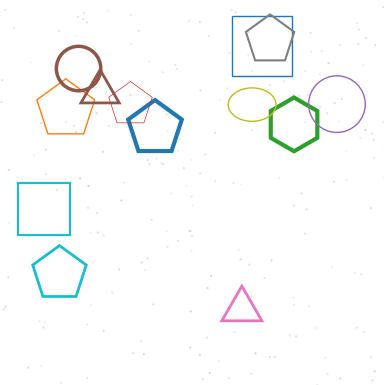[{"shape": "square", "thickness": 1, "radius": 0.39, "center": [0.68, 0.881]}, {"shape": "pentagon", "thickness": 3, "radius": 0.37, "center": [0.403, 0.667]}, {"shape": "pentagon", "thickness": 1, "radius": 0.4, "center": [0.171, 0.716]}, {"shape": "hexagon", "thickness": 3, "radius": 0.35, "center": [0.764, 0.677]}, {"shape": "pentagon", "thickness": 0.5, "radius": 0.3, "center": [0.339, 0.729]}, {"shape": "circle", "thickness": 1, "radius": 0.37, "center": [0.875, 0.73]}, {"shape": "triangle", "thickness": 2, "radius": 0.29, "center": [0.26, 0.761]}, {"shape": "circle", "thickness": 2.5, "radius": 0.29, "center": [0.204, 0.822]}, {"shape": "triangle", "thickness": 2, "radius": 0.3, "center": [0.628, 0.197]}, {"shape": "pentagon", "thickness": 1.5, "radius": 0.33, "center": [0.702, 0.897]}, {"shape": "oval", "thickness": 1, "radius": 0.31, "center": [0.655, 0.728]}, {"shape": "square", "thickness": 1.5, "radius": 0.34, "center": [0.114, 0.457]}, {"shape": "pentagon", "thickness": 2, "radius": 0.37, "center": [0.155, 0.289]}]